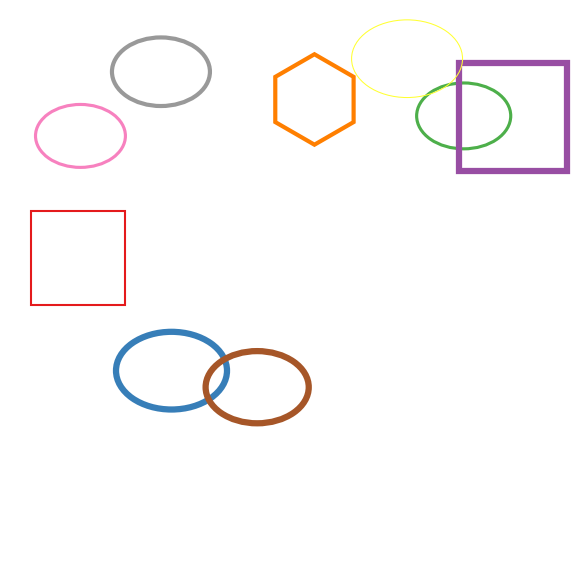[{"shape": "square", "thickness": 1, "radius": 0.41, "center": [0.135, 0.553]}, {"shape": "oval", "thickness": 3, "radius": 0.48, "center": [0.297, 0.357]}, {"shape": "oval", "thickness": 1.5, "radius": 0.41, "center": [0.803, 0.798]}, {"shape": "square", "thickness": 3, "radius": 0.47, "center": [0.889, 0.796]}, {"shape": "hexagon", "thickness": 2, "radius": 0.39, "center": [0.544, 0.827]}, {"shape": "oval", "thickness": 0.5, "radius": 0.48, "center": [0.705, 0.898]}, {"shape": "oval", "thickness": 3, "radius": 0.45, "center": [0.445, 0.329]}, {"shape": "oval", "thickness": 1.5, "radius": 0.39, "center": [0.139, 0.764]}, {"shape": "oval", "thickness": 2, "radius": 0.42, "center": [0.279, 0.875]}]